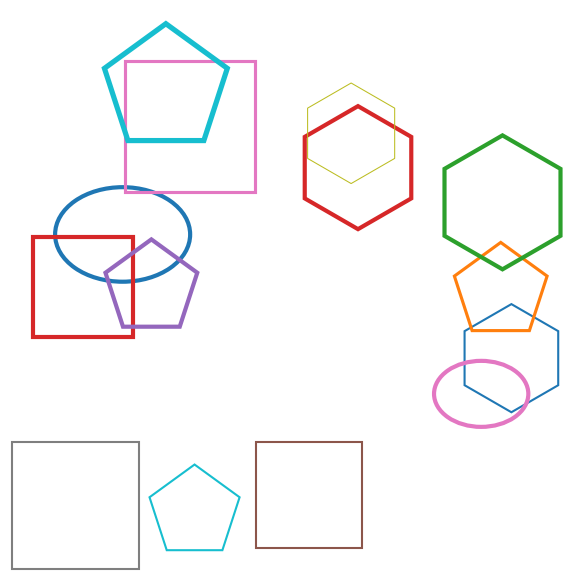[{"shape": "oval", "thickness": 2, "radius": 0.58, "center": [0.212, 0.593]}, {"shape": "hexagon", "thickness": 1, "radius": 0.47, "center": [0.886, 0.379]}, {"shape": "pentagon", "thickness": 1.5, "radius": 0.42, "center": [0.867, 0.495]}, {"shape": "hexagon", "thickness": 2, "radius": 0.58, "center": [0.87, 0.649]}, {"shape": "square", "thickness": 2, "radius": 0.43, "center": [0.143, 0.502]}, {"shape": "hexagon", "thickness": 2, "radius": 0.53, "center": [0.62, 0.709]}, {"shape": "pentagon", "thickness": 2, "radius": 0.42, "center": [0.262, 0.501]}, {"shape": "square", "thickness": 1, "radius": 0.46, "center": [0.535, 0.142]}, {"shape": "oval", "thickness": 2, "radius": 0.41, "center": [0.833, 0.317]}, {"shape": "square", "thickness": 1.5, "radius": 0.57, "center": [0.329, 0.78]}, {"shape": "square", "thickness": 1, "radius": 0.55, "center": [0.131, 0.123]}, {"shape": "hexagon", "thickness": 0.5, "radius": 0.44, "center": [0.608, 0.768]}, {"shape": "pentagon", "thickness": 2.5, "radius": 0.56, "center": [0.287, 0.846]}, {"shape": "pentagon", "thickness": 1, "radius": 0.41, "center": [0.337, 0.113]}]